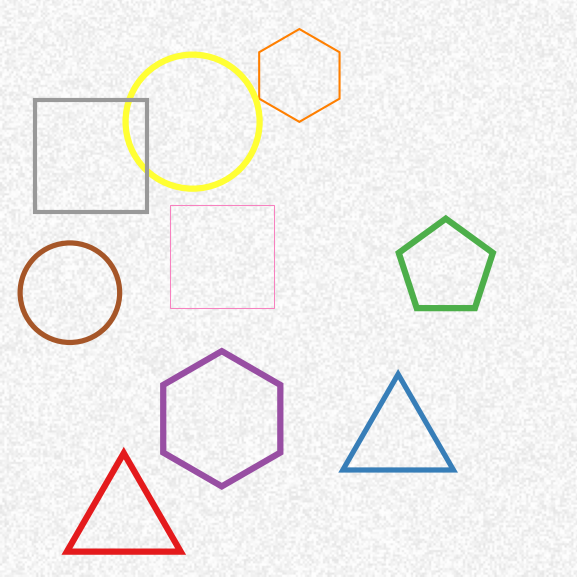[{"shape": "triangle", "thickness": 3, "radius": 0.57, "center": [0.214, 0.101]}, {"shape": "triangle", "thickness": 2.5, "radius": 0.55, "center": [0.689, 0.241]}, {"shape": "pentagon", "thickness": 3, "radius": 0.43, "center": [0.772, 0.535]}, {"shape": "hexagon", "thickness": 3, "radius": 0.59, "center": [0.384, 0.274]}, {"shape": "hexagon", "thickness": 1, "radius": 0.4, "center": [0.518, 0.868]}, {"shape": "circle", "thickness": 3, "radius": 0.58, "center": [0.333, 0.788]}, {"shape": "circle", "thickness": 2.5, "radius": 0.43, "center": [0.121, 0.492]}, {"shape": "square", "thickness": 0.5, "radius": 0.45, "center": [0.385, 0.555]}, {"shape": "square", "thickness": 2, "radius": 0.49, "center": [0.158, 0.728]}]